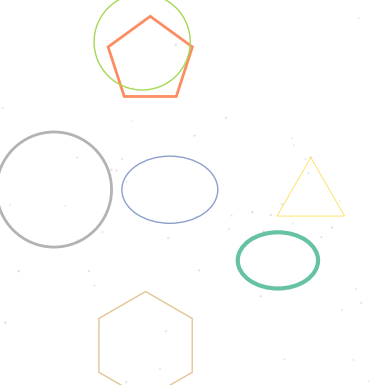[{"shape": "oval", "thickness": 3, "radius": 0.52, "center": [0.722, 0.324]}, {"shape": "pentagon", "thickness": 2, "radius": 0.58, "center": [0.39, 0.843]}, {"shape": "oval", "thickness": 1, "radius": 0.62, "center": [0.441, 0.507]}, {"shape": "circle", "thickness": 1, "radius": 0.62, "center": [0.369, 0.891]}, {"shape": "triangle", "thickness": 0.5, "radius": 0.51, "center": [0.807, 0.49]}, {"shape": "hexagon", "thickness": 1, "radius": 0.7, "center": [0.378, 0.103]}, {"shape": "circle", "thickness": 2, "radius": 0.75, "center": [0.14, 0.508]}]